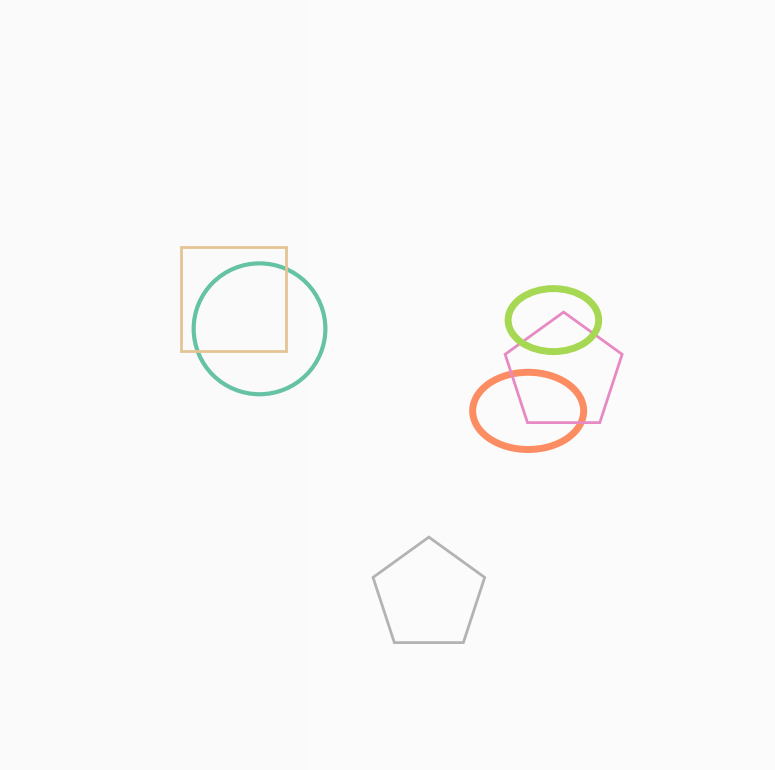[{"shape": "circle", "thickness": 1.5, "radius": 0.42, "center": [0.335, 0.573]}, {"shape": "oval", "thickness": 2.5, "radius": 0.36, "center": [0.681, 0.466]}, {"shape": "pentagon", "thickness": 1, "radius": 0.4, "center": [0.727, 0.515]}, {"shape": "oval", "thickness": 2.5, "radius": 0.29, "center": [0.714, 0.584]}, {"shape": "square", "thickness": 1, "radius": 0.34, "center": [0.301, 0.612]}, {"shape": "pentagon", "thickness": 1, "radius": 0.38, "center": [0.553, 0.227]}]